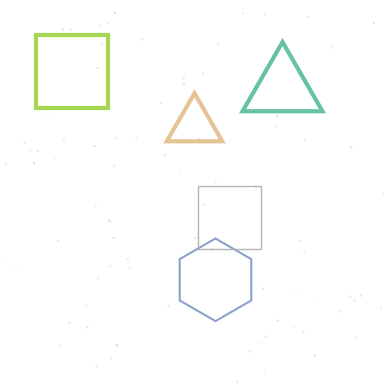[{"shape": "triangle", "thickness": 3, "radius": 0.6, "center": [0.734, 0.771]}, {"shape": "hexagon", "thickness": 1.5, "radius": 0.54, "center": [0.56, 0.273]}, {"shape": "square", "thickness": 3, "radius": 0.47, "center": [0.187, 0.814]}, {"shape": "triangle", "thickness": 3, "radius": 0.42, "center": [0.505, 0.675]}, {"shape": "square", "thickness": 1, "radius": 0.41, "center": [0.596, 0.436]}]